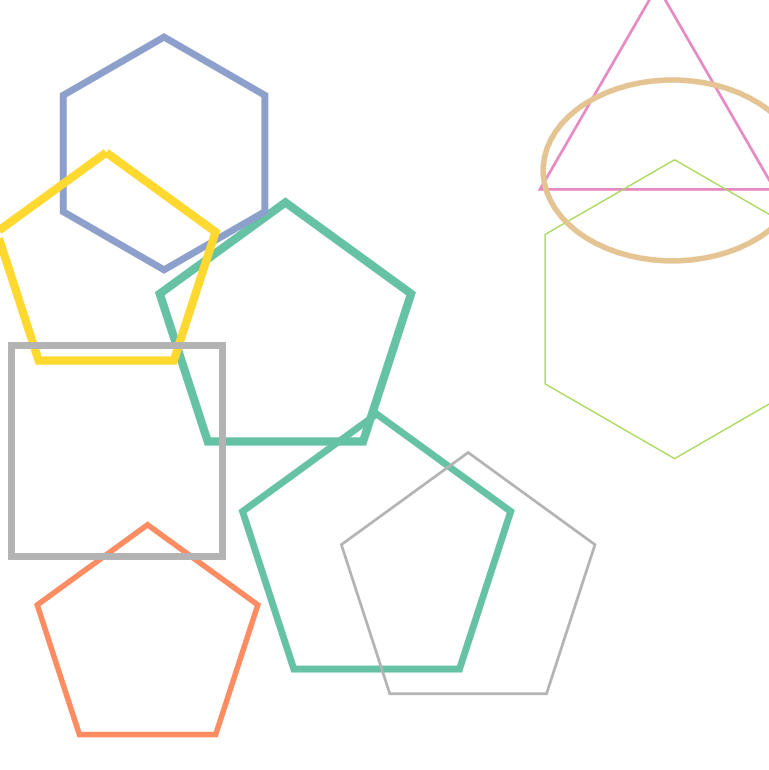[{"shape": "pentagon", "thickness": 2.5, "radius": 0.92, "center": [0.489, 0.279]}, {"shape": "pentagon", "thickness": 3, "radius": 0.86, "center": [0.371, 0.565]}, {"shape": "pentagon", "thickness": 2, "radius": 0.75, "center": [0.192, 0.168]}, {"shape": "hexagon", "thickness": 2.5, "radius": 0.76, "center": [0.213, 0.801]}, {"shape": "triangle", "thickness": 1, "radius": 0.88, "center": [0.854, 0.842]}, {"shape": "hexagon", "thickness": 0.5, "radius": 0.97, "center": [0.876, 0.598]}, {"shape": "pentagon", "thickness": 3, "radius": 0.75, "center": [0.138, 0.653]}, {"shape": "oval", "thickness": 2, "radius": 0.84, "center": [0.873, 0.779]}, {"shape": "square", "thickness": 2.5, "radius": 0.69, "center": [0.151, 0.415]}, {"shape": "pentagon", "thickness": 1, "radius": 0.87, "center": [0.608, 0.239]}]